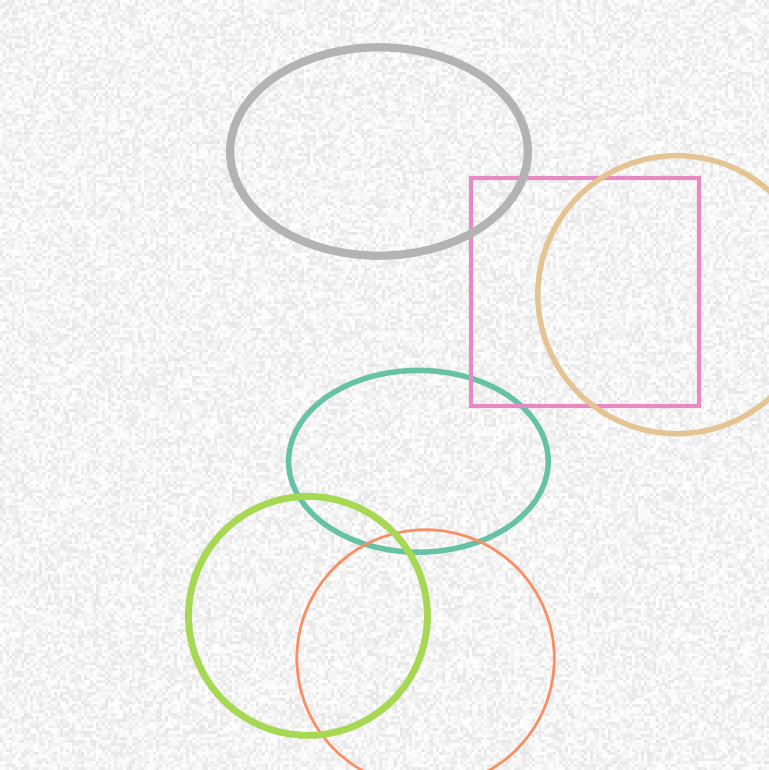[{"shape": "oval", "thickness": 2, "radius": 0.84, "center": [0.543, 0.401]}, {"shape": "circle", "thickness": 1, "radius": 0.84, "center": [0.553, 0.145]}, {"shape": "square", "thickness": 1.5, "radius": 0.74, "center": [0.76, 0.62]}, {"shape": "circle", "thickness": 2.5, "radius": 0.78, "center": [0.4, 0.2]}, {"shape": "circle", "thickness": 2, "radius": 0.9, "center": [0.879, 0.617]}, {"shape": "oval", "thickness": 3, "radius": 0.97, "center": [0.492, 0.803]}]